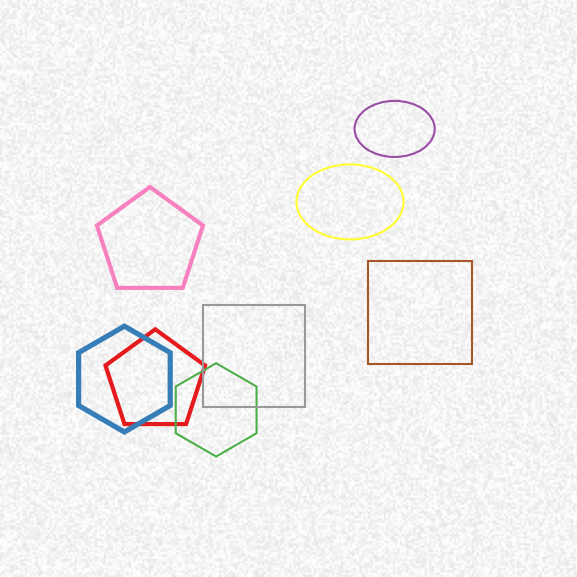[{"shape": "pentagon", "thickness": 2, "radius": 0.45, "center": [0.269, 0.338]}, {"shape": "hexagon", "thickness": 2.5, "radius": 0.46, "center": [0.215, 0.343]}, {"shape": "hexagon", "thickness": 1, "radius": 0.4, "center": [0.374, 0.289]}, {"shape": "oval", "thickness": 1, "radius": 0.35, "center": [0.683, 0.776]}, {"shape": "oval", "thickness": 1, "radius": 0.46, "center": [0.606, 0.649]}, {"shape": "square", "thickness": 1, "radius": 0.45, "center": [0.727, 0.458]}, {"shape": "pentagon", "thickness": 2, "radius": 0.48, "center": [0.26, 0.579]}, {"shape": "square", "thickness": 1, "radius": 0.44, "center": [0.44, 0.382]}]